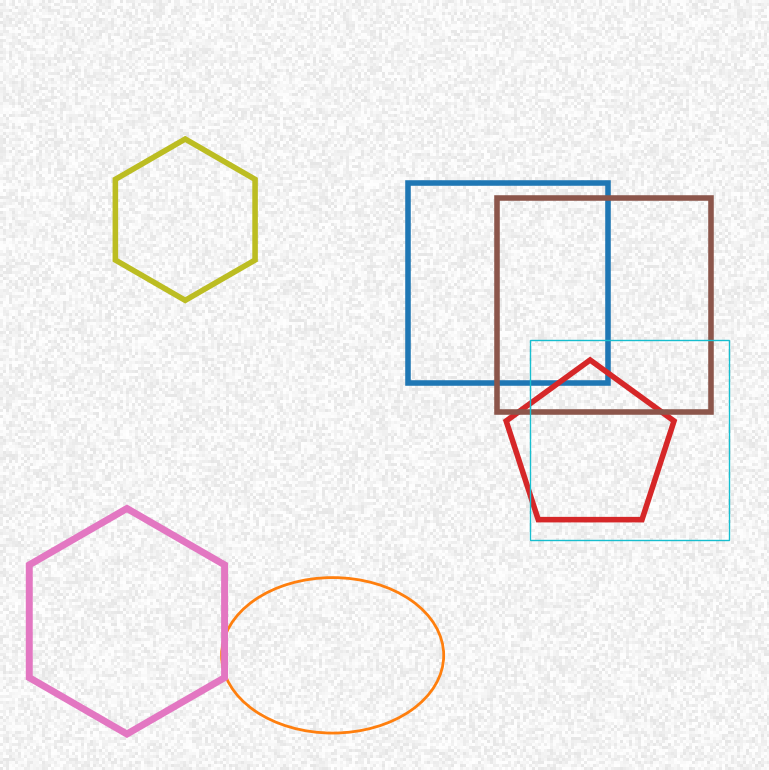[{"shape": "square", "thickness": 2, "radius": 0.65, "center": [0.659, 0.633]}, {"shape": "oval", "thickness": 1, "radius": 0.72, "center": [0.432, 0.149]}, {"shape": "pentagon", "thickness": 2, "radius": 0.57, "center": [0.766, 0.418]}, {"shape": "square", "thickness": 2, "radius": 0.69, "center": [0.784, 0.604]}, {"shape": "hexagon", "thickness": 2.5, "radius": 0.73, "center": [0.165, 0.193]}, {"shape": "hexagon", "thickness": 2, "radius": 0.52, "center": [0.241, 0.715]}, {"shape": "square", "thickness": 0.5, "radius": 0.65, "center": [0.817, 0.429]}]